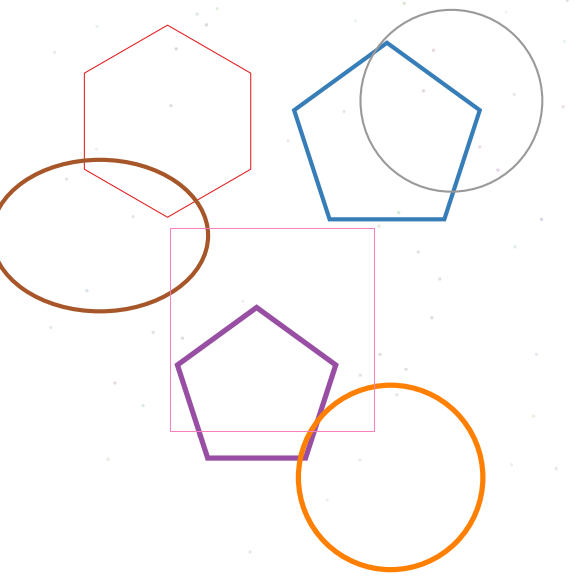[{"shape": "hexagon", "thickness": 0.5, "radius": 0.83, "center": [0.29, 0.789]}, {"shape": "pentagon", "thickness": 2, "radius": 0.84, "center": [0.67, 0.756]}, {"shape": "pentagon", "thickness": 2.5, "radius": 0.72, "center": [0.444, 0.323]}, {"shape": "circle", "thickness": 2.5, "radius": 0.8, "center": [0.676, 0.172]}, {"shape": "oval", "thickness": 2, "radius": 0.94, "center": [0.173, 0.591]}, {"shape": "square", "thickness": 0.5, "radius": 0.88, "center": [0.471, 0.429]}, {"shape": "circle", "thickness": 1, "radius": 0.79, "center": [0.782, 0.825]}]